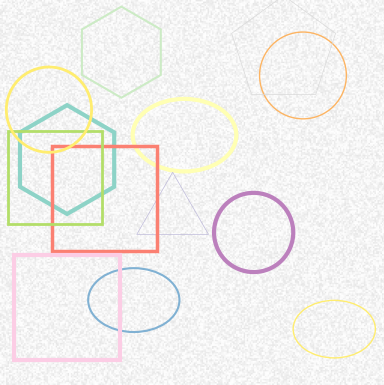[{"shape": "hexagon", "thickness": 3, "radius": 0.71, "center": [0.174, 0.586]}, {"shape": "oval", "thickness": 3, "radius": 0.67, "center": [0.479, 0.649]}, {"shape": "triangle", "thickness": 0.5, "radius": 0.54, "center": [0.448, 0.445]}, {"shape": "square", "thickness": 2.5, "radius": 0.68, "center": [0.272, 0.484]}, {"shape": "oval", "thickness": 1.5, "radius": 0.59, "center": [0.348, 0.221]}, {"shape": "circle", "thickness": 1, "radius": 0.56, "center": [0.787, 0.804]}, {"shape": "square", "thickness": 2, "radius": 0.6, "center": [0.143, 0.538]}, {"shape": "square", "thickness": 3, "radius": 0.69, "center": [0.174, 0.201]}, {"shape": "pentagon", "thickness": 0.5, "radius": 0.71, "center": [0.737, 0.869]}, {"shape": "circle", "thickness": 3, "radius": 0.51, "center": [0.659, 0.396]}, {"shape": "hexagon", "thickness": 1.5, "radius": 0.59, "center": [0.315, 0.864]}, {"shape": "oval", "thickness": 1, "radius": 0.53, "center": [0.868, 0.145]}, {"shape": "circle", "thickness": 2, "radius": 0.55, "center": [0.127, 0.715]}]